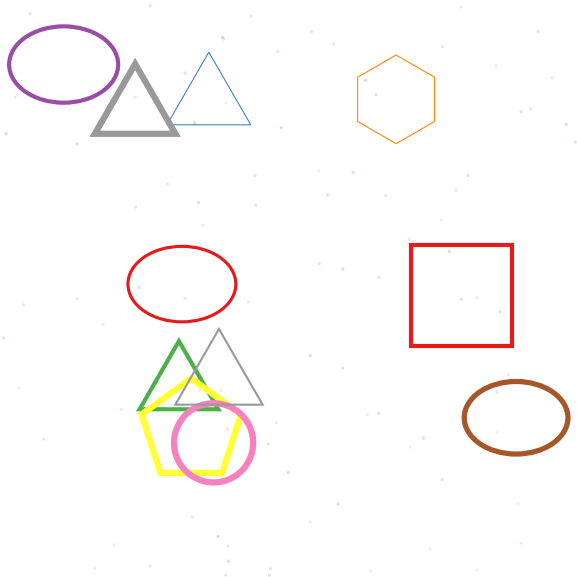[{"shape": "square", "thickness": 2, "radius": 0.44, "center": [0.799, 0.487]}, {"shape": "oval", "thickness": 1.5, "radius": 0.47, "center": [0.315, 0.507]}, {"shape": "triangle", "thickness": 0.5, "radius": 0.42, "center": [0.362, 0.825]}, {"shape": "triangle", "thickness": 2, "radius": 0.39, "center": [0.31, 0.33]}, {"shape": "oval", "thickness": 2, "radius": 0.47, "center": [0.11, 0.887]}, {"shape": "hexagon", "thickness": 0.5, "radius": 0.38, "center": [0.686, 0.827]}, {"shape": "pentagon", "thickness": 3, "radius": 0.45, "center": [0.331, 0.253]}, {"shape": "oval", "thickness": 2.5, "radius": 0.45, "center": [0.894, 0.276]}, {"shape": "circle", "thickness": 3, "radius": 0.34, "center": [0.37, 0.232]}, {"shape": "triangle", "thickness": 3, "radius": 0.4, "center": [0.234, 0.808]}, {"shape": "triangle", "thickness": 1, "radius": 0.44, "center": [0.379, 0.342]}]